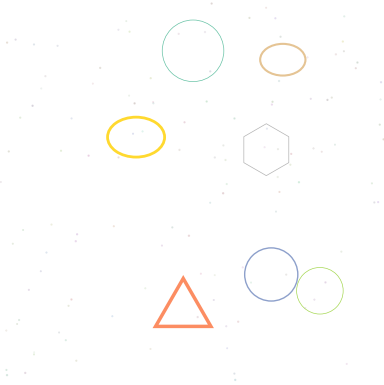[{"shape": "circle", "thickness": 0.5, "radius": 0.4, "center": [0.501, 0.868]}, {"shape": "triangle", "thickness": 2.5, "radius": 0.41, "center": [0.476, 0.194]}, {"shape": "circle", "thickness": 1, "radius": 0.35, "center": [0.705, 0.287]}, {"shape": "circle", "thickness": 0.5, "radius": 0.3, "center": [0.831, 0.245]}, {"shape": "oval", "thickness": 2, "radius": 0.37, "center": [0.353, 0.644]}, {"shape": "oval", "thickness": 1.5, "radius": 0.29, "center": [0.735, 0.845]}, {"shape": "hexagon", "thickness": 0.5, "radius": 0.34, "center": [0.692, 0.611]}]